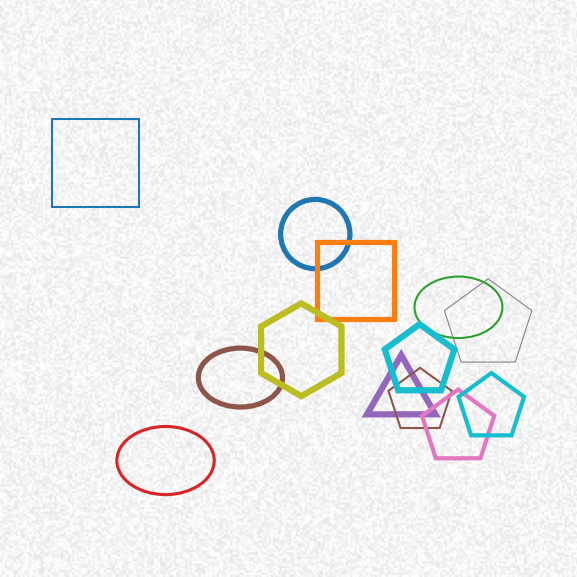[{"shape": "square", "thickness": 1, "radius": 0.38, "center": [0.166, 0.717]}, {"shape": "circle", "thickness": 2.5, "radius": 0.3, "center": [0.546, 0.594]}, {"shape": "square", "thickness": 2.5, "radius": 0.33, "center": [0.615, 0.514]}, {"shape": "oval", "thickness": 1, "radius": 0.38, "center": [0.794, 0.467]}, {"shape": "oval", "thickness": 1.5, "radius": 0.42, "center": [0.287, 0.202]}, {"shape": "triangle", "thickness": 3, "radius": 0.34, "center": [0.695, 0.316]}, {"shape": "pentagon", "thickness": 1, "radius": 0.29, "center": [0.727, 0.305]}, {"shape": "oval", "thickness": 2.5, "radius": 0.36, "center": [0.416, 0.345]}, {"shape": "pentagon", "thickness": 2, "radius": 0.33, "center": [0.793, 0.259]}, {"shape": "pentagon", "thickness": 0.5, "radius": 0.4, "center": [0.845, 0.437]}, {"shape": "hexagon", "thickness": 3, "radius": 0.4, "center": [0.522, 0.393]}, {"shape": "pentagon", "thickness": 3, "radius": 0.32, "center": [0.727, 0.375]}, {"shape": "pentagon", "thickness": 2, "radius": 0.3, "center": [0.851, 0.294]}]